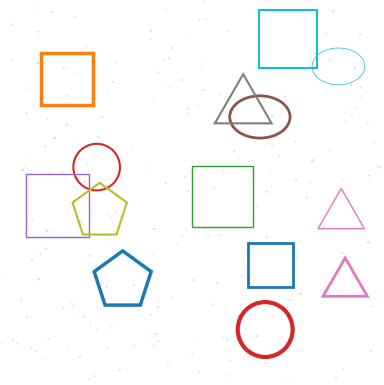[{"shape": "pentagon", "thickness": 2.5, "radius": 0.39, "center": [0.319, 0.27]}, {"shape": "square", "thickness": 2, "radius": 0.29, "center": [0.703, 0.312]}, {"shape": "square", "thickness": 2.5, "radius": 0.34, "center": [0.175, 0.794]}, {"shape": "square", "thickness": 1, "radius": 0.4, "center": [0.578, 0.489]}, {"shape": "circle", "thickness": 3, "radius": 0.36, "center": [0.689, 0.144]}, {"shape": "circle", "thickness": 1.5, "radius": 0.3, "center": [0.251, 0.566]}, {"shape": "square", "thickness": 1, "radius": 0.41, "center": [0.149, 0.467]}, {"shape": "oval", "thickness": 2, "radius": 0.39, "center": [0.675, 0.696]}, {"shape": "triangle", "thickness": 1, "radius": 0.35, "center": [0.886, 0.441]}, {"shape": "triangle", "thickness": 2, "radius": 0.33, "center": [0.897, 0.264]}, {"shape": "triangle", "thickness": 1.5, "radius": 0.43, "center": [0.632, 0.722]}, {"shape": "pentagon", "thickness": 1.5, "radius": 0.37, "center": [0.259, 0.451]}, {"shape": "square", "thickness": 1.5, "radius": 0.38, "center": [0.748, 0.898]}, {"shape": "oval", "thickness": 0.5, "radius": 0.34, "center": [0.879, 0.828]}]